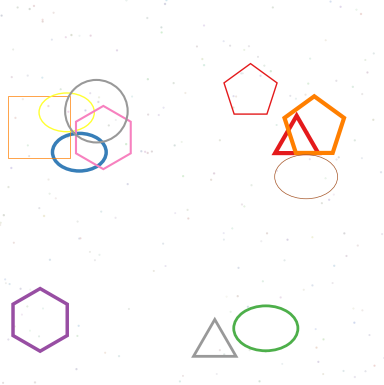[{"shape": "triangle", "thickness": 3, "radius": 0.32, "center": [0.771, 0.635]}, {"shape": "pentagon", "thickness": 1, "radius": 0.36, "center": [0.651, 0.762]}, {"shape": "oval", "thickness": 2.5, "radius": 0.35, "center": [0.206, 0.605]}, {"shape": "oval", "thickness": 2, "radius": 0.42, "center": [0.69, 0.147]}, {"shape": "hexagon", "thickness": 2.5, "radius": 0.41, "center": [0.104, 0.169]}, {"shape": "square", "thickness": 0.5, "radius": 0.4, "center": [0.101, 0.67]}, {"shape": "pentagon", "thickness": 3, "radius": 0.41, "center": [0.816, 0.669]}, {"shape": "oval", "thickness": 1, "radius": 0.36, "center": [0.173, 0.708]}, {"shape": "oval", "thickness": 0.5, "radius": 0.41, "center": [0.795, 0.541]}, {"shape": "hexagon", "thickness": 1.5, "radius": 0.41, "center": [0.268, 0.643]}, {"shape": "circle", "thickness": 1.5, "radius": 0.41, "center": [0.25, 0.711]}, {"shape": "triangle", "thickness": 2, "radius": 0.32, "center": [0.558, 0.106]}]